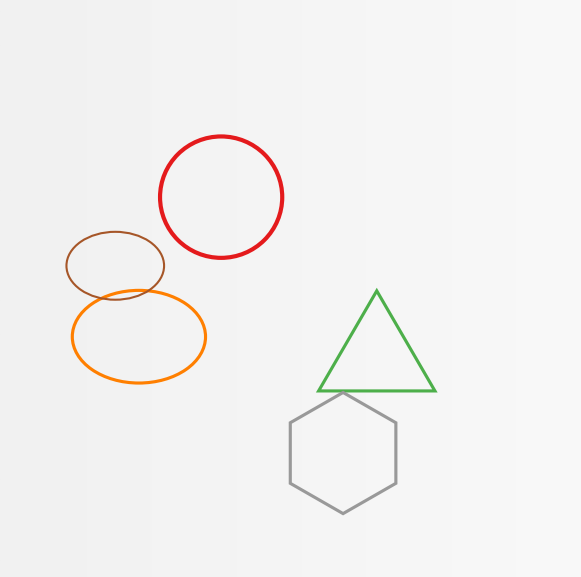[{"shape": "circle", "thickness": 2, "radius": 0.53, "center": [0.38, 0.658]}, {"shape": "triangle", "thickness": 1.5, "radius": 0.58, "center": [0.648, 0.38]}, {"shape": "oval", "thickness": 1.5, "radius": 0.57, "center": [0.239, 0.416]}, {"shape": "oval", "thickness": 1, "radius": 0.42, "center": [0.198, 0.539]}, {"shape": "hexagon", "thickness": 1.5, "radius": 0.52, "center": [0.59, 0.215]}]